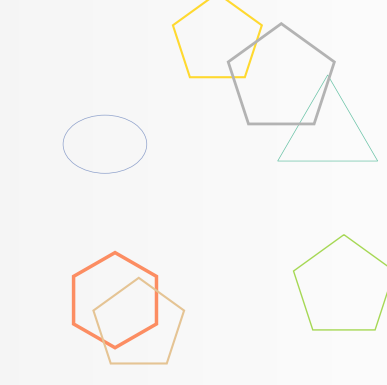[{"shape": "triangle", "thickness": 0.5, "radius": 0.75, "center": [0.846, 0.656]}, {"shape": "hexagon", "thickness": 2.5, "radius": 0.62, "center": [0.297, 0.22]}, {"shape": "oval", "thickness": 0.5, "radius": 0.54, "center": [0.271, 0.625]}, {"shape": "pentagon", "thickness": 1, "radius": 0.68, "center": [0.888, 0.254]}, {"shape": "pentagon", "thickness": 1.5, "radius": 0.6, "center": [0.561, 0.897]}, {"shape": "pentagon", "thickness": 1.5, "radius": 0.61, "center": [0.358, 0.155]}, {"shape": "pentagon", "thickness": 2, "radius": 0.72, "center": [0.726, 0.795]}]